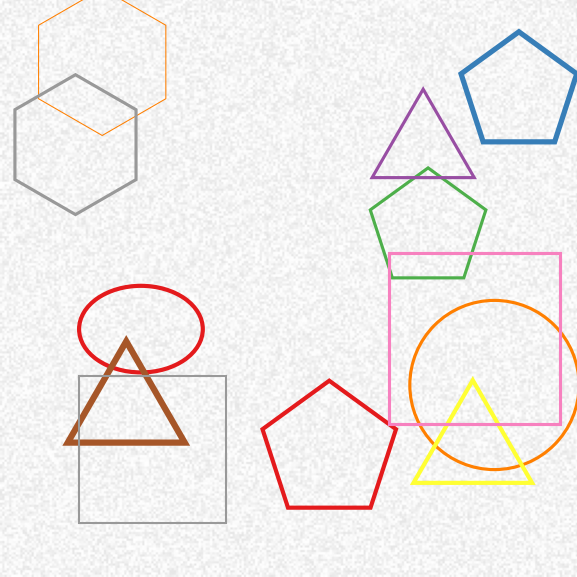[{"shape": "pentagon", "thickness": 2, "radius": 0.61, "center": [0.57, 0.218]}, {"shape": "oval", "thickness": 2, "radius": 0.54, "center": [0.244, 0.429]}, {"shape": "pentagon", "thickness": 2.5, "radius": 0.53, "center": [0.899, 0.839]}, {"shape": "pentagon", "thickness": 1.5, "radius": 0.53, "center": [0.741, 0.603]}, {"shape": "triangle", "thickness": 1.5, "radius": 0.51, "center": [0.733, 0.743]}, {"shape": "circle", "thickness": 1.5, "radius": 0.73, "center": [0.856, 0.332]}, {"shape": "hexagon", "thickness": 0.5, "radius": 0.64, "center": [0.177, 0.892]}, {"shape": "triangle", "thickness": 2, "radius": 0.59, "center": [0.819, 0.222]}, {"shape": "triangle", "thickness": 3, "radius": 0.58, "center": [0.219, 0.291]}, {"shape": "square", "thickness": 1.5, "radius": 0.74, "center": [0.822, 0.413]}, {"shape": "hexagon", "thickness": 1.5, "radius": 0.61, "center": [0.131, 0.749]}, {"shape": "square", "thickness": 1, "radius": 0.63, "center": [0.264, 0.22]}]